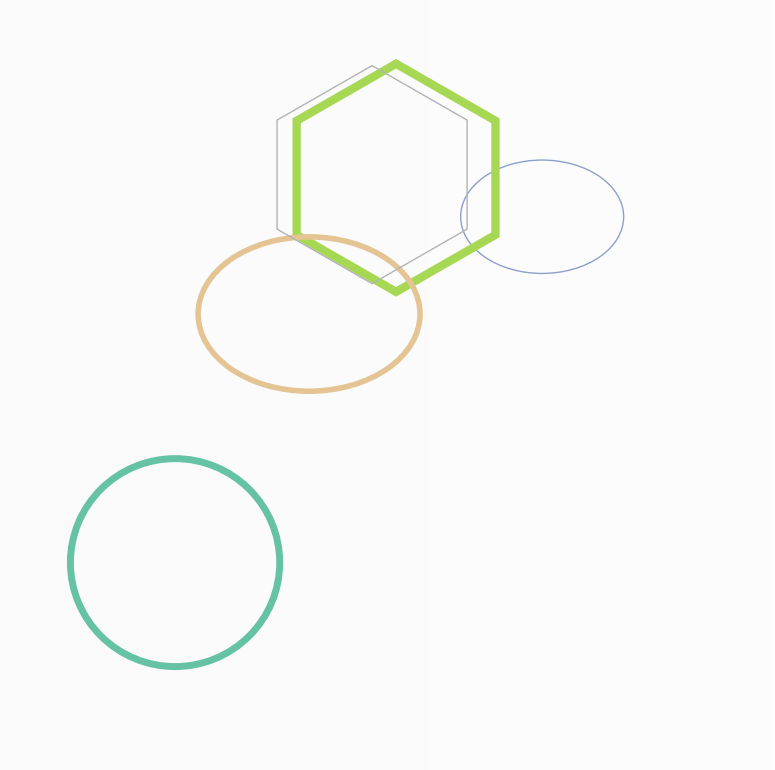[{"shape": "circle", "thickness": 2.5, "radius": 0.68, "center": [0.226, 0.269]}, {"shape": "oval", "thickness": 0.5, "radius": 0.53, "center": [0.7, 0.719]}, {"shape": "hexagon", "thickness": 3, "radius": 0.74, "center": [0.511, 0.769]}, {"shape": "oval", "thickness": 2, "radius": 0.72, "center": [0.399, 0.592]}, {"shape": "hexagon", "thickness": 0.5, "radius": 0.71, "center": [0.48, 0.773]}]